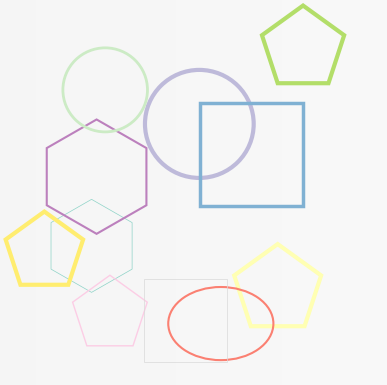[{"shape": "hexagon", "thickness": 0.5, "radius": 0.6, "center": [0.236, 0.361]}, {"shape": "pentagon", "thickness": 3, "radius": 0.59, "center": [0.717, 0.248]}, {"shape": "circle", "thickness": 3, "radius": 0.7, "center": [0.514, 0.678]}, {"shape": "oval", "thickness": 1.5, "radius": 0.68, "center": [0.57, 0.16]}, {"shape": "square", "thickness": 2.5, "radius": 0.67, "center": [0.649, 0.598]}, {"shape": "pentagon", "thickness": 3, "radius": 0.56, "center": [0.782, 0.874]}, {"shape": "pentagon", "thickness": 1, "radius": 0.51, "center": [0.284, 0.184]}, {"shape": "square", "thickness": 0.5, "radius": 0.54, "center": [0.479, 0.166]}, {"shape": "hexagon", "thickness": 1.5, "radius": 0.74, "center": [0.249, 0.541]}, {"shape": "circle", "thickness": 2, "radius": 0.55, "center": [0.271, 0.767]}, {"shape": "pentagon", "thickness": 3, "radius": 0.53, "center": [0.115, 0.345]}]